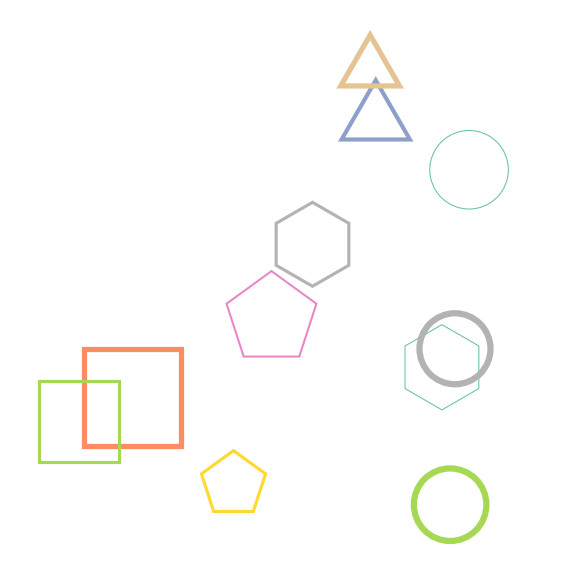[{"shape": "hexagon", "thickness": 0.5, "radius": 0.37, "center": [0.765, 0.363]}, {"shape": "circle", "thickness": 0.5, "radius": 0.34, "center": [0.812, 0.705]}, {"shape": "square", "thickness": 2.5, "radius": 0.42, "center": [0.23, 0.31]}, {"shape": "triangle", "thickness": 2, "radius": 0.34, "center": [0.651, 0.792]}, {"shape": "pentagon", "thickness": 1, "radius": 0.41, "center": [0.47, 0.448]}, {"shape": "square", "thickness": 1.5, "radius": 0.35, "center": [0.137, 0.27]}, {"shape": "circle", "thickness": 3, "radius": 0.31, "center": [0.779, 0.125]}, {"shape": "pentagon", "thickness": 1.5, "radius": 0.29, "center": [0.404, 0.161]}, {"shape": "triangle", "thickness": 2.5, "radius": 0.29, "center": [0.641, 0.88]}, {"shape": "circle", "thickness": 3, "radius": 0.31, "center": [0.788, 0.395]}, {"shape": "hexagon", "thickness": 1.5, "radius": 0.36, "center": [0.541, 0.576]}]